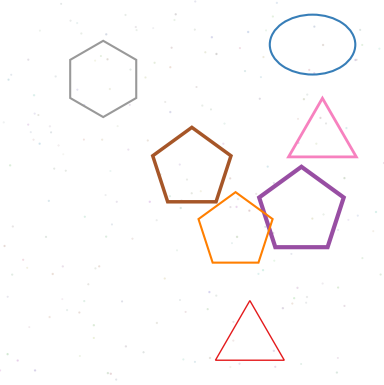[{"shape": "triangle", "thickness": 1, "radius": 0.52, "center": [0.649, 0.116]}, {"shape": "oval", "thickness": 1.5, "radius": 0.56, "center": [0.812, 0.884]}, {"shape": "pentagon", "thickness": 3, "radius": 0.58, "center": [0.783, 0.451]}, {"shape": "pentagon", "thickness": 1.5, "radius": 0.51, "center": [0.612, 0.4]}, {"shape": "pentagon", "thickness": 2.5, "radius": 0.53, "center": [0.498, 0.562]}, {"shape": "triangle", "thickness": 2, "radius": 0.51, "center": [0.837, 0.643]}, {"shape": "hexagon", "thickness": 1.5, "radius": 0.5, "center": [0.268, 0.795]}]